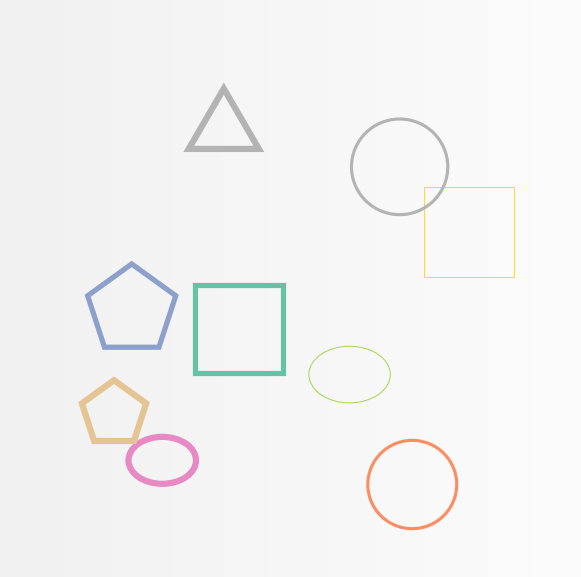[{"shape": "square", "thickness": 2.5, "radius": 0.38, "center": [0.411, 0.429]}, {"shape": "circle", "thickness": 1.5, "radius": 0.38, "center": [0.709, 0.16]}, {"shape": "pentagon", "thickness": 2.5, "radius": 0.4, "center": [0.227, 0.462]}, {"shape": "oval", "thickness": 3, "radius": 0.29, "center": [0.279, 0.202]}, {"shape": "oval", "thickness": 0.5, "radius": 0.35, "center": [0.601, 0.351]}, {"shape": "square", "thickness": 0.5, "radius": 0.39, "center": [0.807, 0.598]}, {"shape": "pentagon", "thickness": 3, "radius": 0.29, "center": [0.196, 0.283]}, {"shape": "triangle", "thickness": 3, "radius": 0.35, "center": [0.385, 0.776]}, {"shape": "circle", "thickness": 1.5, "radius": 0.41, "center": [0.688, 0.71]}]